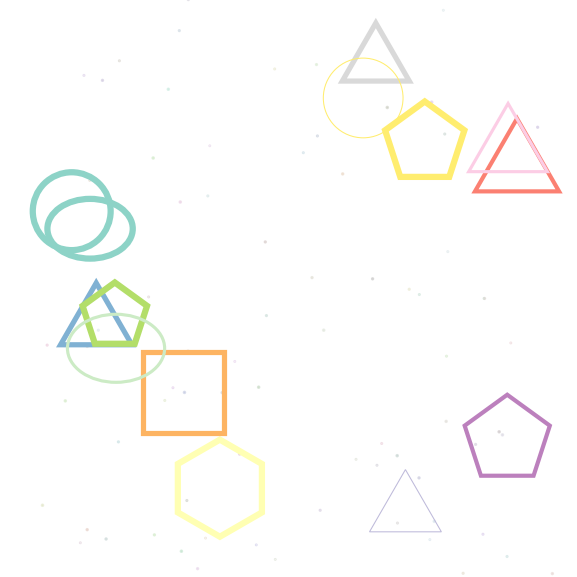[{"shape": "circle", "thickness": 3, "radius": 0.34, "center": [0.124, 0.633]}, {"shape": "oval", "thickness": 3, "radius": 0.37, "center": [0.156, 0.603]}, {"shape": "hexagon", "thickness": 3, "radius": 0.42, "center": [0.381, 0.154]}, {"shape": "triangle", "thickness": 0.5, "radius": 0.36, "center": [0.702, 0.114]}, {"shape": "triangle", "thickness": 2, "radius": 0.42, "center": [0.895, 0.71]}, {"shape": "triangle", "thickness": 2.5, "radius": 0.36, "center": [0.167, 0.438]}, {"shape": "square", "thickness": 2.5, "radius": 0.35, "center": [0.318, 0.319]}, {"shape": "pentagon", "thickness": 3, "radius": 0.29, "center": [0.199, 0.451]}, {"shape": "triangle", "thickness": 1.5, "radius": 0.39, "center": [0.88, 0.741]}, {"shape": "triangle", "thickness": 2.5, "radius": 0.33, "center": [0.651, 0.892]}, {"shape": "pentagon", "thickness": 2, "radius": 0.39, "center": [0.878, 0.238]}, {"shape": "oval", "thickness": 1.5, "radius": 0.42, "center": [0.201, 0.396]}, {"shape": "pentagon", "thickness": 3, "radius": 0.36, "center": [0.736, 0.751]}, {"shape": "circle", "thickness": 0.5, "radius": 0.35, "center": [0.629, 0.83]}]